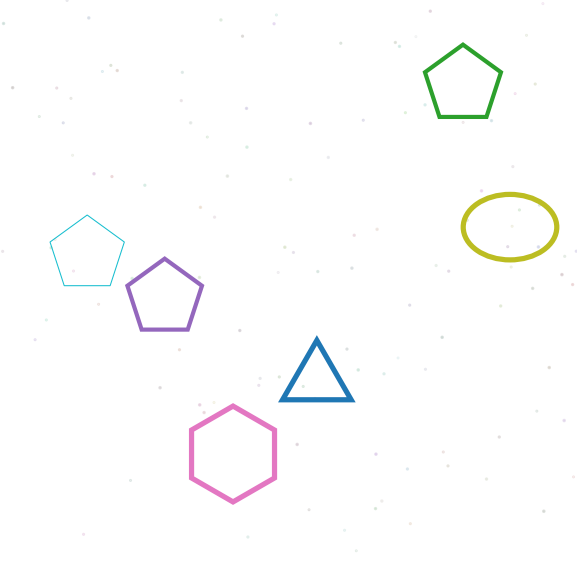[{"shape": "triangle", "thickness": 2.5, "radius": 0.34, "center": [0.549, 0.341]}, {"shape": "pentagon", "thickness": 2, "radius": 0.35, "center": [0.802, 0.853]}, {"shape": "pentagon", "thickness": 2, "radius": 0.34, "center": [0.285, 0.483]}, {"shape": "hexagon", "thickness": 2.5, "radius": 0.41, "center": [0.404, 0.213]}, {"shape": "oval", "thickness": 2.5, "radius": 0.41, "center": [0.883, 0.606]}, {"shape": "pentagon", "thickness": 0.5, "radius": 0.34, "center": [0.151, 0.559]}]